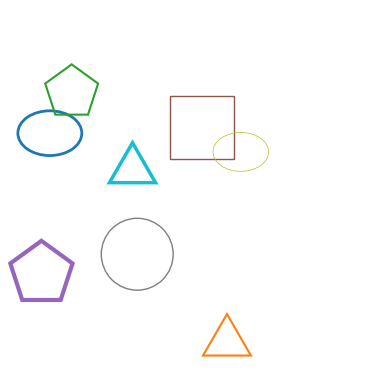[{"shape": "oval", "thickness": 2, "radius": 0.42, "center": [0.129, 0.654]}, {"shape": "triangle", "thickness": 1.5, "radius": 0.36, "center": [0.589, 0.112]}, {"shape": "pentagon", "thickness": 1.5, "radius": 0.36, "center": [0.186, 0.761]}, {"shape": "pentagon", "thickness": 3, "radius": 0.42, "center": [0.108, 0.29]}, {"shape": "square", "thickness": 1, "radius": 0.41, "center": [0.524, 0.669]}, {"shape": "circle", "thickness": 1, "radius": 0.47, "center": [0.356, 0.34]}, {"shape": "oval", "thickness": 0.5, "radius": 0.36, "center": [0.625, 0.605]}, {"shape": "triangle", "thickness": 2.5, "radius": 0.35, "center": [0.344, 0.56]}]